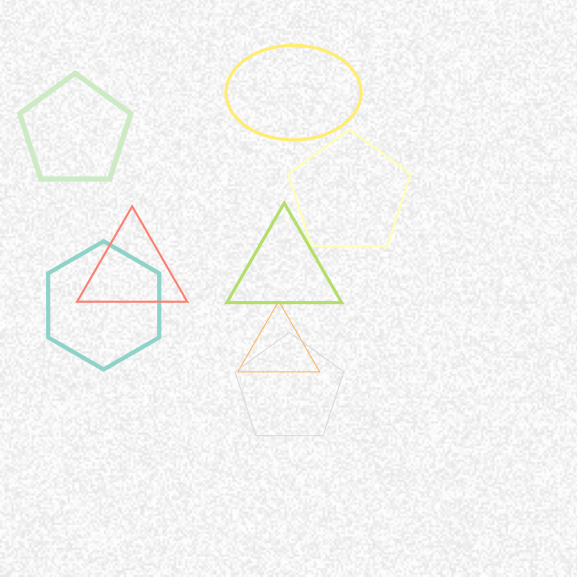[{"shape": "hexagon", "thickness": 2, "radius": 0.55, "center": [0.18, 0.47]}, {"shape": "pentagon", "thickness": 1, "radius": 0.56, "center": [0.605, 0.663]}, {"shape": "triangle", "thickness": 1, "radius": 0.55, "center": [0.229, 0.532]}, {"shape": "triangle", "thickness": 0.5, "radius": 0.41, "center": [0.483, 0.396]}, {"shape": "triangle", "thickness": 1.5, "radius": 0.57, "center": [0.492, 0.533]}, {"shape": "pentagon", "thickness": 0.5, "radius": 0.49, "center": [0.501, 0.325]}, {"shape": "pentagon", "thickness": 2.5, "radius": 0.51, "center": [0.13, 0.771]}, {"shape": "oval", "thickness": 1.5, "radius": 0.58, "center": [0.508, 0.839]}]